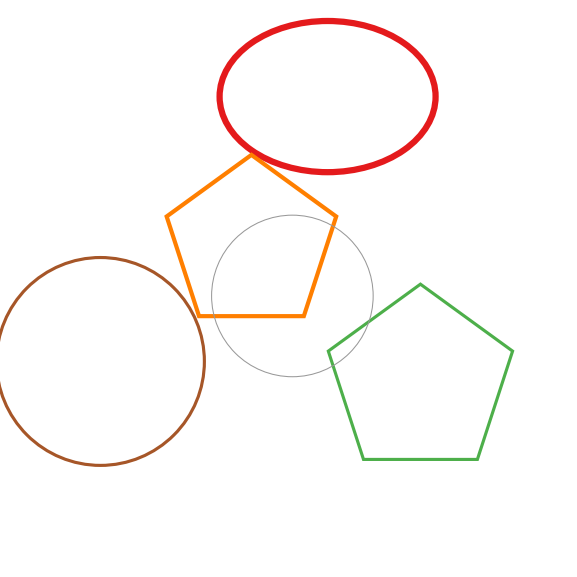[{"shape": "oval", "thickness": 3, "radius": 0.93, "center": [0.567, 0.832]}, {"shape": "pentagon", "thickness": 1.5, "radius": 0.84, "center": [0.728, 0.339]}, {"shape": "pentagon", "thickness": 2, "radius": 0.77, "center": [0.435, 0.577]}, {"shape": "circle", "thickness": 1.5, "radius": 0.9, "center": [0.174, 0.373]}, {"shape": "circle", "thickness": 0.5, "radius": 0.7, "center": [0.506, 0.487]}]